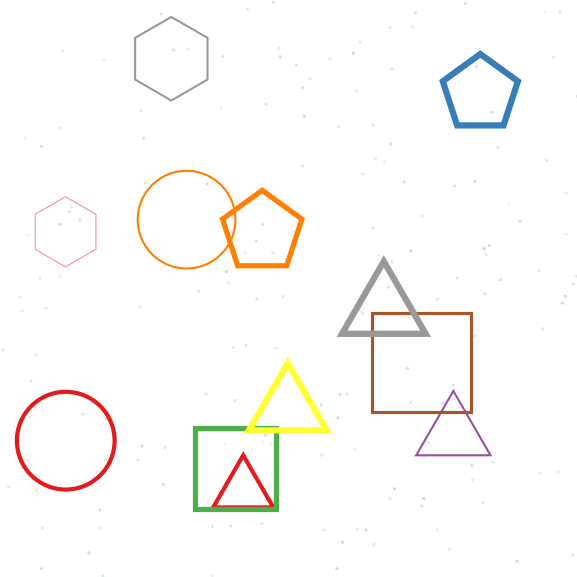[{"shape": "triangle", "thickness": 2, "radius": 0.3, "center": [0.421, 0.151]}, {"shape": "circle", "thickness": 2, "radius": 0.42, "center": [0.114, 0.236]}, {"shape": "pentagon", "thickness": 3, "radius": 0.34, "center": [0.832, 0.837]}, {"shape": "square", "thickness": 2.5, "radius": 0.35, "center": [0.408, 0.188]}, {"shape": "triangle", "thickness": 1, "radius": 0.37, "center": [0.785, 0.248]}, {"shape": "circle", "thickness": 1, "radius": 0.42, "center": [0.323, 0.619]}, {"shape": "pentagon", "thickness": 2.5, "radius": 0.36, "center": [0.454, 0.597]}, {"shape": "triangle", "thickness": 3, "radius": 0.39, "center": [0.498, 0.293]}, {"shape": "square", "thickness": 1.5, "radius": 0.43, "center": [0.73, 0.371]}, {"shape": "hexagon", "thickness": 0.5, "radius": 0.3, "center": [0.114, 0.598]}, {"shape": "triangle", "thickness": 3, "radius": 0.42, "center": [0.665, 0.463]}, {"shape": "hexagon", "thickness": 1, "radius": 0.36, "center": [0.297, 0.897]}]